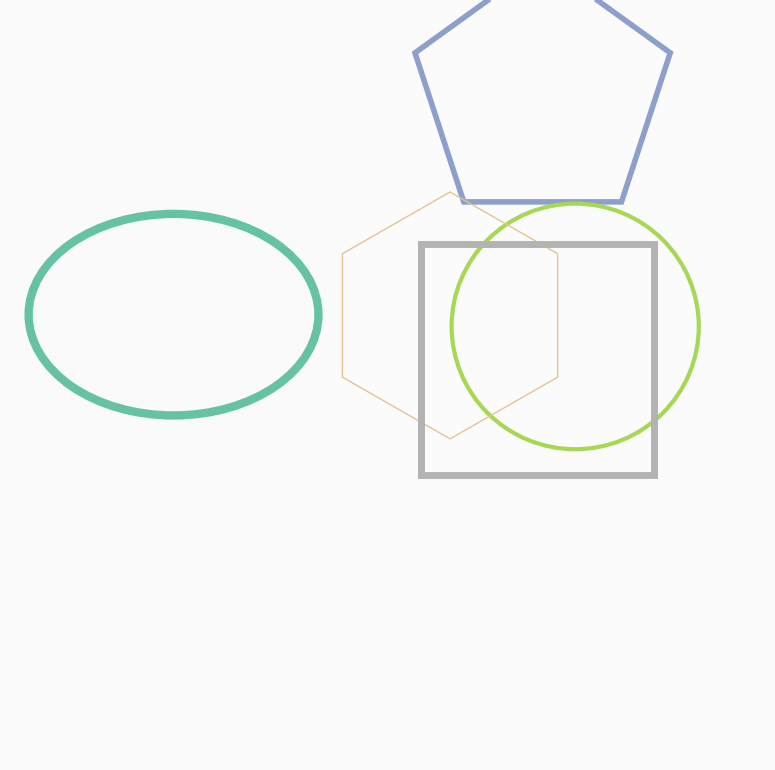[{"shape": "oval", "thickness": 3, "radius": 0.93, "center": [0.224, 0.591]}, {"shape": "pentagon", "thickness": 2, "radius": 0.87, "center": [0.7, 0.878]}, {"shape": "circle", "thickness": 1.5, "radius": 0.8, "center": [0.742, 0.576]}, {"shape": "hexagon", "thickness": 0.5, "radius": 0.8, "center": [0.581, 0.59]}, {"shape": "square", "thickness": 2.5, "radius": 0.75, "center": [0.694, 0.533]}]